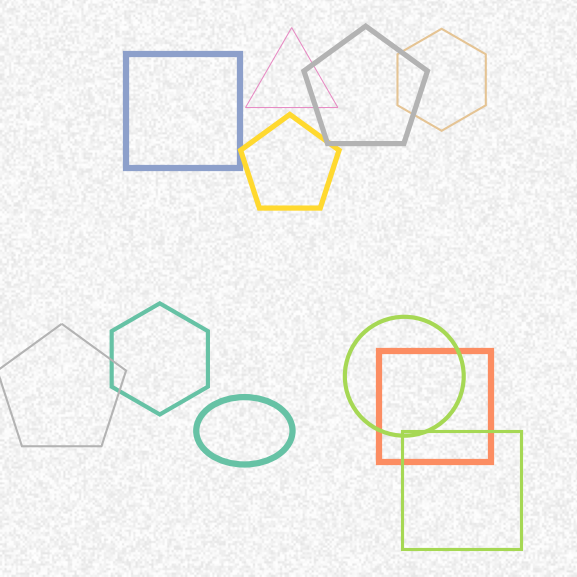[{"shape": "hexagon", "thickness": 2, "radius": 0.48, "center": [0.277, 0.378]}, {"shape": "oval", "thickness": 3, "radius": 0.42, "center": [0.423, 0.253]}, {"shape": "square", "thickness": 3, "radius": 0.48, "center": [0.753, 0.295]}, {"shape": "square", "thickness": 3, "radius": 0.49, "center": [0.317, 0.806]}, {"shape": "triangle", "thickness": 0.5, "radius": 0.46, "center": [0.505, 0.859]}, {"shape": "circle", "thickness": 2, "radius": 0.51, "center": [0.7, 0.348]}, {"shape": "square", "thickness": 1.5, "radius": 0.51, "center": [0.799, 0.151]}, {"shape": "pentagon", "thickness": 2.5, "radius": 0.45, "center": [0.502, 0.711]}, {"shape": "hexagon", "thickness": 1, "radius": 0.44, "center": [0.765, 0.861]}, {"shape": "pentagon", "thickness": 2.5, "radius": 0.56, "center": [0.633, 0.841]}, {"shape": "pentagon", "thickness": 1, "radius": 0.59, "center": [0.107, 0.321]}]